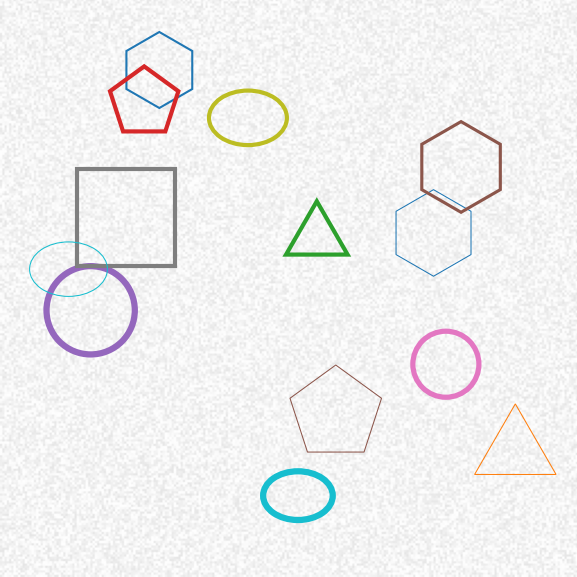[{"shape": "hexagon", "thickness": 1, "radius": 0.33, "center": [0.276, 0.878]}, {"shape": "hexagon", "thickness": 0.5, "radius": 0.37, "center": [0.751, 0.596]}, {"shape": "triangle", "thickness": 0.5, "radius": 0.41, "center": [0.892, 0.218]}, {"shape": "triangle", "thickness": 2, "radius": 0.31, "center": [0.549, 0.589]}, {"shape": "pentagon", "thickness": 2, "radius": 0.31, "center": [0.25, 0.822]}, {"shape": "circle", "thickness": 3, "radius": 0.38, "center": [0.157, 0.462]}, {"shape": "pentagon", "thickness": 0.5, "radius": 0.42, "center": [0.581, 0.284]}, {"shape": "hexagon", "thickness": 1.5, "radius": 0.39, "center": [0.798, 0.71]}, {"shape": "circle", "thickness": 2.5, "radius": 0.29, "center": [0.772, 0.368]}, {"shape": "square", "thickness": 2, "radius": 0.42, "center": [0.218, 0.623]}, {"shape": "oval", "thickness": 2, "radius": 0.34, "center": [0.429, 0.795]}, {"shape": "oval", "thickness": 3, "radius": 0.3, "center": [0.516, 0.141]}, {"shape": "oval", "thickness": 0.5, "radius": 0.34, "center": [0.119, 0.533]}]